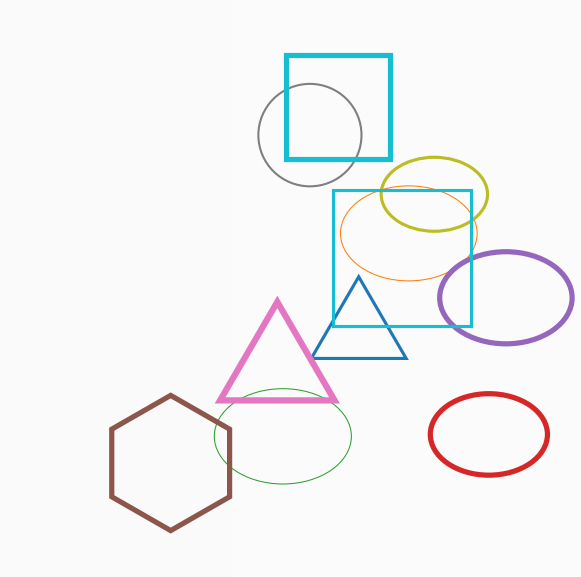[{"shape": "triangle", "thickness": 1.5, "radius": 0.47, "center": [0.617, 0.426]}, {"shape": "oval", "thickness": 0.5, "radius": 0.59, "center": [0.703, 0.595]}, {"shape": "oval", "thickness": 0.5, "radius": 0.59, "center": [0.487, 0.244]}, {"shape": "oval", "thickness": 2.5, "radius": 0.5, "center": [0.841, 0.247]}, {"shape": "oval", "thickness": 2.5, "radius": 0.57, "center": [0.87, 0.484]}, {"shape": "hexagon", "thickness": 2.5, "radius": 0.59, "center": [0.294, 0.197]}, {"shape": "triangle", "thickness": 3, "radius": 0.57, "center": [0.477, 0.363]}, {"shape": "circle", "thickness": 1, "radius": 0.44, "center": [0.533, 0.765]}, {"shape": "oval", "thickness": 1.5, "radius": 0.46, "center": [0.747, 0.663]}, {"shape": "square", "thickness": 2.5, "radius": 0.45, "center": [0.582, 0.814]}, {"shape": "square", "thickness": 1.5, "radius": 0.59, "center": [0.691, 0.552]}]